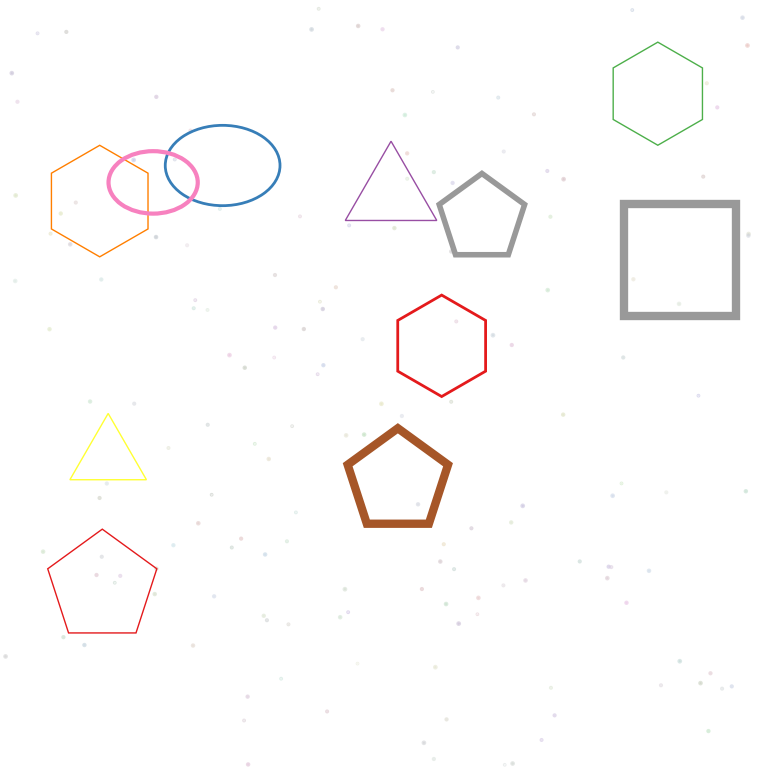[{"shape": "hexagon", "thickness": 1, "radius": 0.33, "center": [0.574, 0.551]}, {"shape": "pentagon", "thickness": 0.5, "radius": 0.37, "center": [0.133, 0.238]}, {"shape": "oval", "thickness": 1, "radius": 0.37, "center": [0.289, 0.785]}, {"shape": "hexagon", "thickness": 0.5, "radius": 0.33, "center": [0.854, 0.878]}, {"shape": "triangle", "thickness": 0.5, "radius": 0.34, "center": [0.508, 0.748]}, {"shape": "hexagon", "thickness": 0.5, "radius": 0.36, "center": [0.13, 0.739]}, {"shape": "triangle", "thickness": 0.5, "radius": 0.29, "center": [0.14, 0.406]}, {"shape": "pentagon", "thickness": 3, "radius": 0.34, "center": [0.517, 0.375]}, {"shape": "oval", "thickness": 1.5, "radius": 0.29, "center": [0.199, 0.763]}, {"shape": "square", "thickness": 3, "radius": 0.36, "center": [0.883, 0.663]}, {"shape": "pentagon", "thickness": 2, "radius": 0.29, "center": [0.626, 0.716]}]